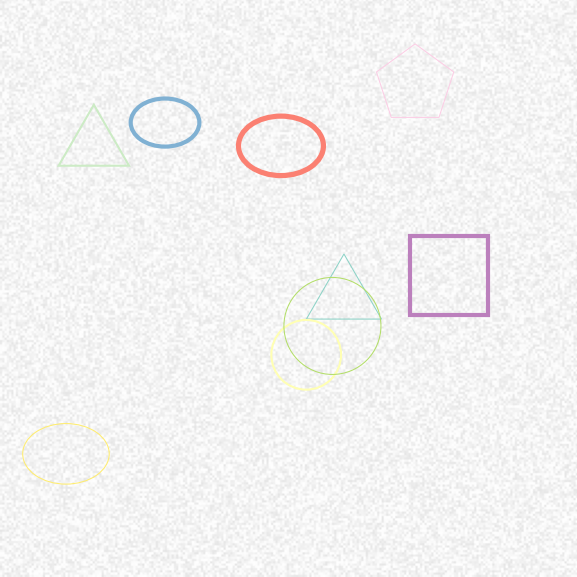[{"shape": "triangle", "thickness": 0.5, "radius": 0.38, "center": [0.596, 0.484]}, {"shape": "circle", "thickness": 1, "radius": 0.3, "center": [0.53, 0.385]}, {"shape": "oval", "thickness": 2.5, "radius": 0.37, "center": [0.487, 0.747]}, {"shape": "oval", "thickness": 2, "radius": 0.3, "center": [0.286, 0.787]}, {"shape": "circle", "thickness": 0.5, "radius": 0.42, "center": [0.576, 0.435]}, {"shape": "pentagon", "thickness": 0.5, "radius": 0.35, "center": [0.719, 0.853]}, {"shape": "square", "thickness": 2, "radius": 0.34, "center": [0.778, 0.523]}, {"shape": "triangle", "thickness": 1, "radius": 0.35, "center": [0.163, 0.747]}, {"shape": "oval", "thickness": 0.5, "radius": 0.37, "center": [0.114, 0.213]}]